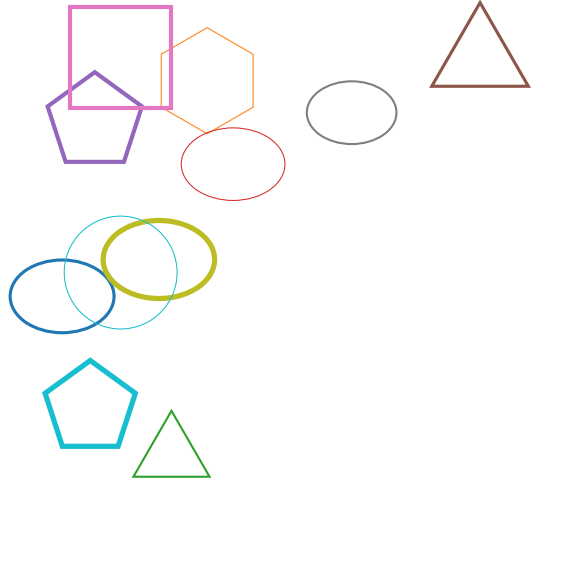[{"shape": "oval", "thickness": 1.5, "radius": 0.45, "center": [0.108, 0.486]}, {"shape": "hexagon", "thickness": 0.5, "radius": 0.46, "center": [0.359, 0.859]}, {"shape": "triangle", "thickness": 1, "radius": 0.38, "center": [0.297, 0.212]}, {"shape": "oval", "thickness": 0.5, "radius": 0.45, "center": [0.404, 0.715]}, {"shape": "pentagon", "thickness": 2, "radius": 0.43, "center": [0.164, 0.788]}, {"shape": "triangle", "thickness": 1.5, "radius": 0.48, "center": [0.831, 0.898]}, {"shape": "square", "thickness": 2, "radius": 0.44, "center": [0.208, 0.899]}, {"shape": "oval", "thickness": 1, "radius": 0.39, "center": [0.609, 0.804]}, {"shape": "oval", "thickness": 2.5, "radius": 0.48, "center": [0.275, 0.55]}, {"shape": "circle", "thickness": 0.5, "radius": 0.49, "center": [0.209, 0.527]}, {"shape": "pentagon", "thickness": 2.5, "radius": 0.41, "center": [0.156, 0.293]}]